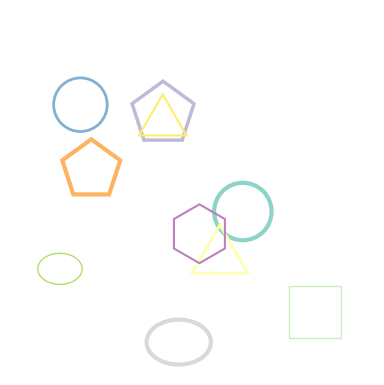[{"shape": "circle", "thickness": 3, "radius": 0.37, "center": [0.631, 0.451]}, {"shape": "triangle", "thickness": 2, "radius": 0.42, "center": [0.571, 0.332]}, {"shape": "pentagon", "thickness": 2.5, "radius": 0.42, "center": [0.423, 0.705]}, {"shape": "circle", "thickness": 2, "radius": 0.35, "center": [0.209, 0.728]}, {"shape": "pentagon", "thickness": 3, "radius": 0.4, "center": [0.237, 0.559]}, {"shape": "oval", "thickness": 1, "radius": 0.29, "center": [0.156, 0.302]}, {"shape": "oval", "thickness": 3, "radius": 0.42, "center": [0.464, 0.111]}, {"shape": "hexagon", "thickness": 1.5, "radius": 0.38, "center": [0.518, 0.393]}, {"shape": "square", "thickness": 1, "radius": 0.34, "center": [0.819, 0.189]}, {"shape": "triangle", "thickness": 1.5, "radius": 0.36, "center": [0.423, 0.684]}]